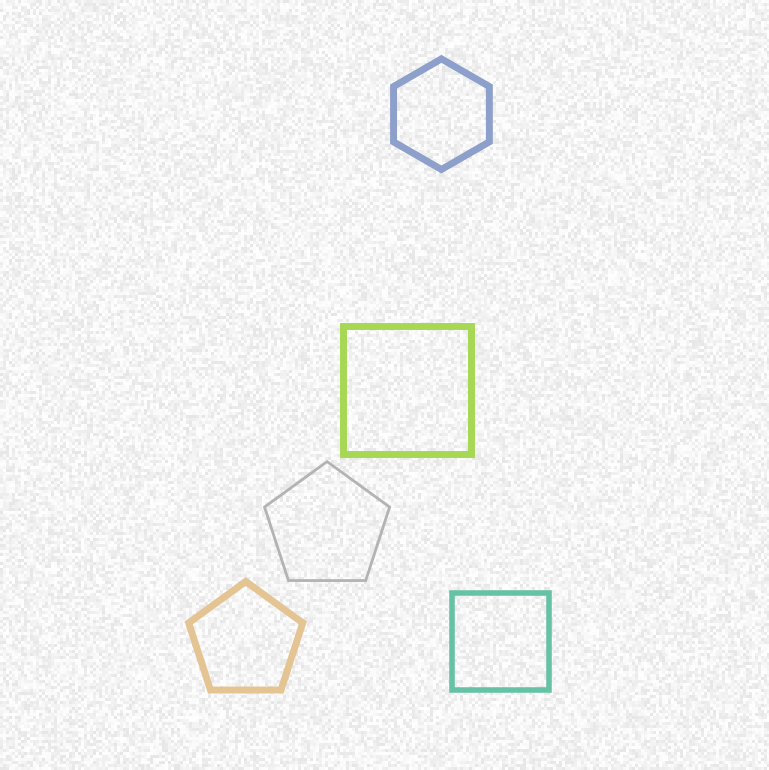[{"shape": "square", "thickness": 2, "radius": 0.32, "center": [0.65, 0.166]}, {"shape": "hexagon", "thickness": 2.5, "radius": 0.36, "center": [0.573, 0.852]}, {"shape": "square", "thickness": 2.5, "radius": 0.42, "center": [0.529, 0.493]}, {"shape": "pentagon", "thickness": 2.5, "radius": 0.39, "center": [0.319, 0.167]}, {"shape": "pentagon", "thickness": 1, "radius": 0.43, "center": [0.425, 0.315]}]